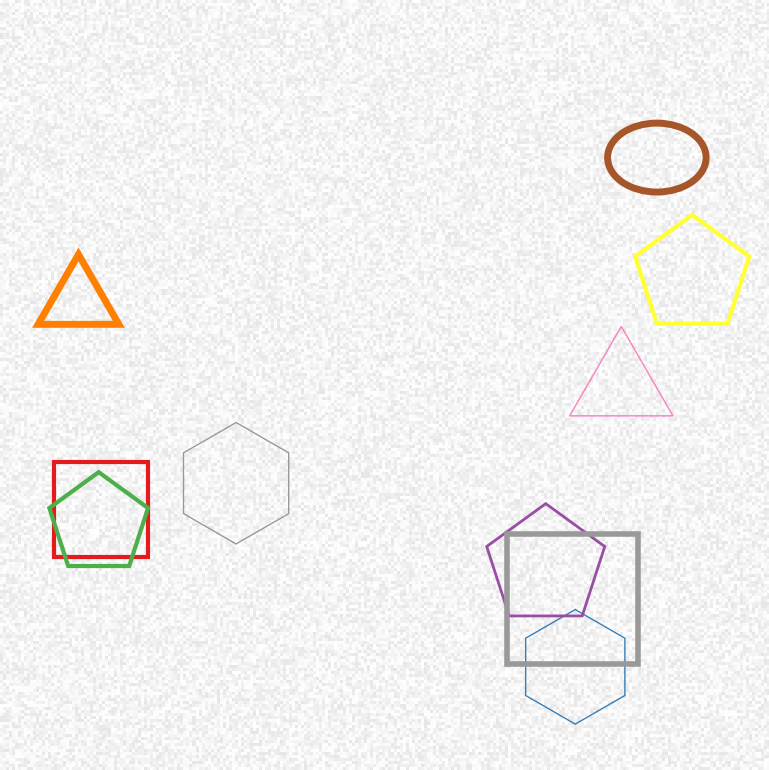[{"shape": "square", "thickness": 1.5, "radius": 0.31, "center": [0.131, 0.338]}, {"shape": "hexagon", "thickness": 0.5, "radius": 0.37, "center": [0.747, 0.134]}, {"shape": "pentagon", "thickness": 1.5, "radius": 0.34, "center": [0.128, 0.319]}, {"shape": "pentagon", "thickness": 1, "radius": 0.4, "center": [0.709, 0.265]}, {"shape": "triangle", "thickness": 2.5, "radius": 0.3, "center": [0.102, 0.609]}, {"shape": "pentagon", "thickness": 1.5, "radius": 0.39, "center": [0.899, 0.643]}, {"shape": "oval", "thickness": 2.5, "radius": 0.32, "center": [0.853, 0.795]}, {"shape": "triangle", "thickness": 0.5, "radius": 0.39, "center": [0.807, 0.499]}, {"shape": "hexagon", "thickness": 0.5, "radius": 0.39, "center": [0.307, 0.372]}, {"shape": "square", "thickness": 2, "radius": 0.42, "center": [0.744, 0.223]}]